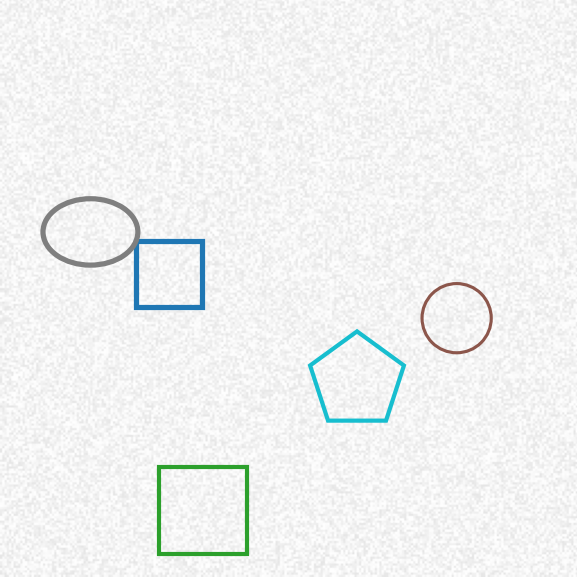[{"shape": "square", "thickness": 2.5, "radius": 0.29, "center": [0.293, 0.525]}, {"shape": "square", "thickness": 2, "radius": 0.38, "center": [0.351, 0.115]}, {"shape": "circle", "thickness": 1.5, "radius": 0.3, "center": [0.791, 0.448]}, {"shape": "oval", "thickness": 2.5, "radius": 0.41, "center": [0.157, 0.598]}, {"shape": "pentagon", "thickness": 2, "radius": 0.43, "center": [0.618, 0.34]}]